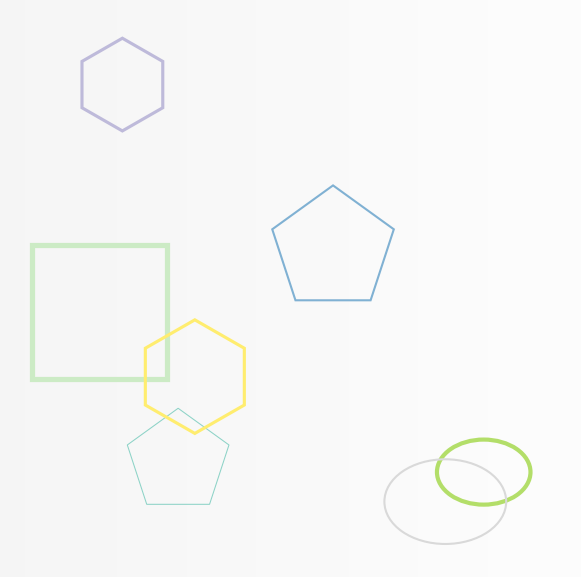[{"shape": "pentagon", "thickness": 0.5, "radius": 0.46, "center": [0.306, 0.2]}, {"shape": "hexagon", "thickness": 1.5, "radius": 0.4, "center": [0.211, 0.853]}, {"shape": "pentagon", "thickness": 1, "radius": 0.55, "center": [0.573, 0.568]}, {"shape": "oval", "thickness": 2, "radius": 0.4, "center": [0.832, 0.182]}, {"shape": "oval", "thickness": 1, "radius": 0.52, "center": [0.766, 0.131]}, {"shape": "square", "thickness": 2.5, "radius": 0.58, "center": [0.171, 0.459]}, {"shape": "hexagon", "thickness": 1.5, "radius": 0.49, "center": [0.335, 0.347]}]